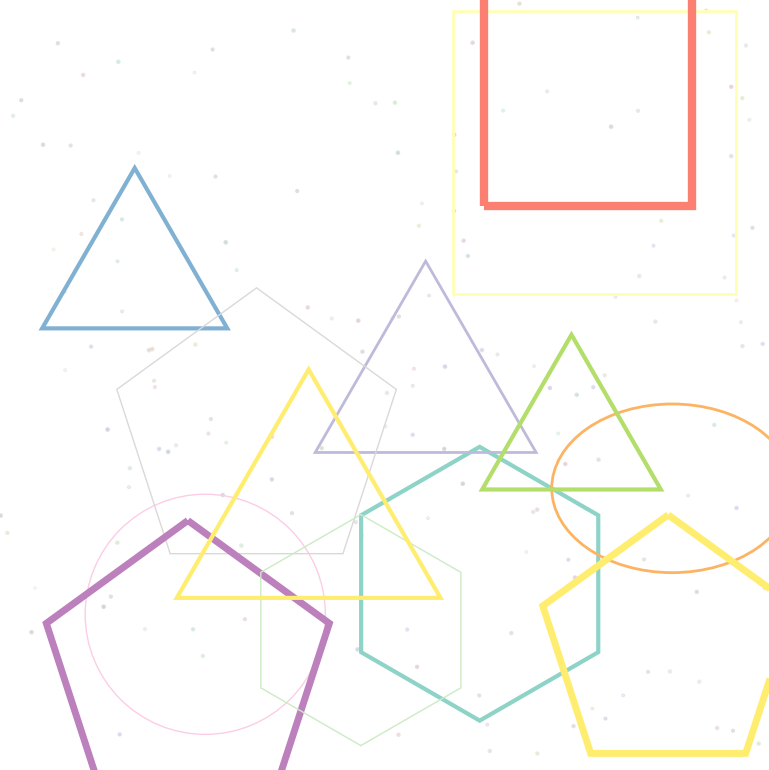[{"shape": "hexagon", "thickness": 1.5, "radius": 0.89, "center": [0.623, 0.242]}, {"shape": "square", "thickness": 1, "radius": 0.92, "center": [0.771, 0.802]}, {"shape": "triangle", "thickness": 1, "radius": 0.83, "center": [0.553, 0.495]}, {"shape": "square", "thickness": 3, "radius": 0.68, "center": [0.763, 0.867]}, {"shape": "triangle", "thickness": 1.5, "radius": 0.69, "center": [0.175, 0.643]}, {"shape": "oval", "thickness": 1, "radius": 0.78, "center": [0.873, 0.366]}, {"shape": "triangle", "thickness": 1.5, "radius": 0.67, "center": [0.742, 0.431]}, {"shape": "circle", "thickness": 0.5, "radius": 0.78, "center": [0.267, 0.202]}, {"shape": "pentagon", "thickness": 0.5, "radius": 0.95, "center": [0.333, 0.435]}, {"shape": "pentagon", "thickness": 2.5, "radius": 0.97, "center": [0.244, 0.131]}, {"shape": "hexagon", "thickness": 0.5, "radius": 0.75, "center": [0.469, 0.182]}, {"shape": "pentagon", "thickness": 2.5, "radius": 0.86, "center": [0.868, 0.16]}, {"shape": "triangle", "thickness": 1.5, "radius": 0.99, "center": [0.401, 0.322]}]